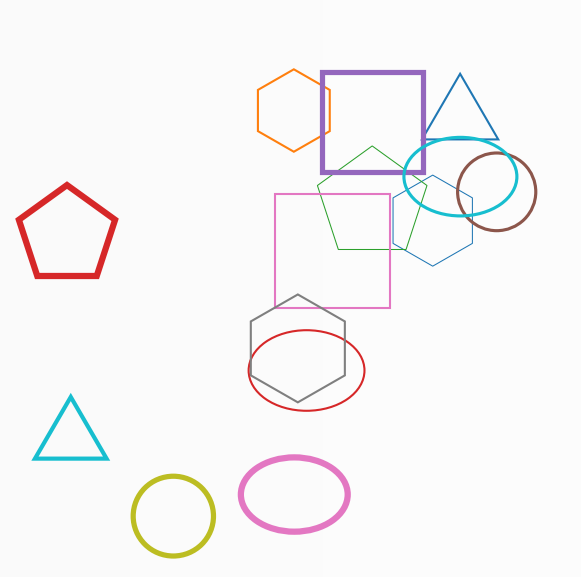[{"shape": "triangle", "thickness": 1, "radius": 0.38, "center": [0.792, 0.796]}, {"shape": "hexagon", "thickness": 0.5, "radius": 0.39, "center": [0.744, 0.617]}, {"shape": "hexagon", "thickness": 1, "radius": 0.36, "center": [0.506, 0.808]}, {"shape": "pentagon", "thickness": 0.5, "radius": 0.5, "center": [0.64, 0.647]}, {"shape": "oval", "thickness": 1, "radius": 0.5, "center": [0.527, 0.358]}, {"shape": "pentagon", "thickness": 3, "radius": 0.44, "center": [0.115, 0.592]}, {"shape": "square", "thickness": 2.5, "radius": 0.43, "center": [0.64, 0.787]}, {"shape": "circle", "thickness": 1.5, "radius": 0.34, "center": [0.855, 0.667]}, {"shape": "oval", "thickness": 3, "radius": 0.46, "center": [0.506, 0.143]}, {"shape": "square", "thickness": 1, "radius": 0.49, "center": [0.572, 0.564]}, {"shape": "hexagon", "thickness": 1, "radius": 0.47, "center": [0.512, 0.396]}, {"shape": "circle", "thickness": 2.5, "radius": 0.35, "center": [0.298, 0.105]}, {"shape": "oval", "thickness": 1.5, "radius": 0.49, "center": [0.792, 0.693]}, {"shape": "triangle", "thickness": 2, "radius": 0.36, "center": [0.122, 0.241]}]